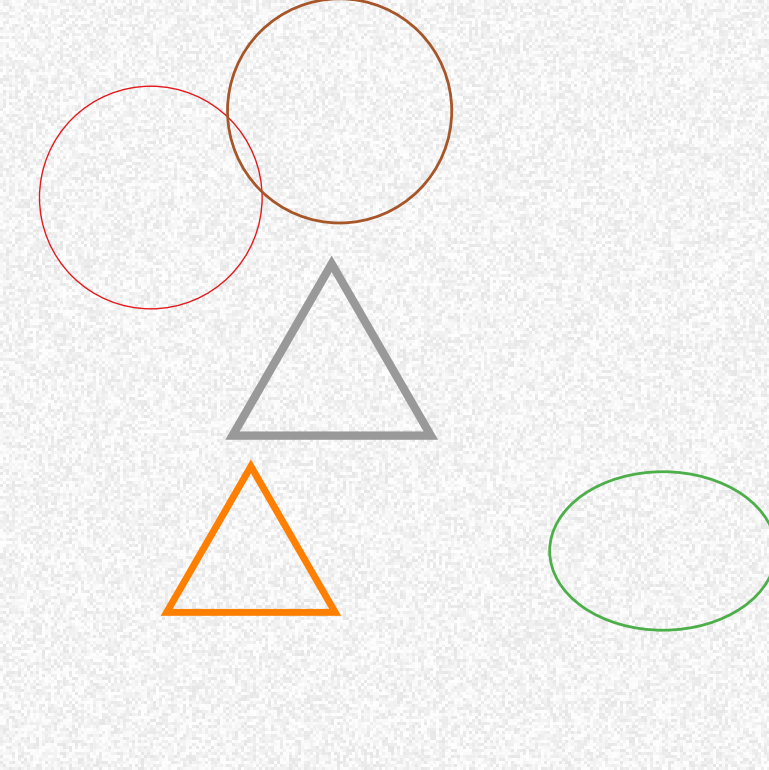[{"shape": "circle", "thickness": 0.5, "radius": 0.72, "center": [0.196, 0.743]}, {"shape": "oval", "thickness": 1, "radius": 0.74, "center": [0.861, 0.284]}, {"shape": "triangle", "thickness": 2.5, "radius": 0.63, "center": [0.326, 0.268]}, {"shape": "circle", "thickness": 1, "radius": 0.73, "center": [0.441, 0.856]}, {"shape": "triangle", "thickness": 3, "radius": 0.74, "center": [0.431, 0.509]}]